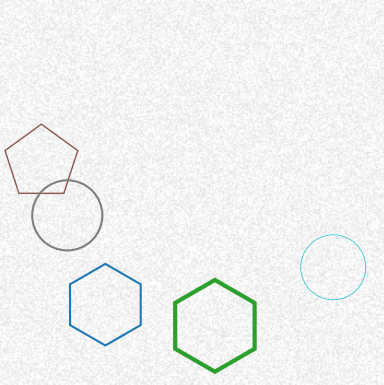[{"shape": "hexagon", "thickness": 1.5, "radius": 0.53, "center": [0.274, 0.209]}, {"shape": "hexagon", "thickness": 3, "radius": 0.6, "center": [0.558, 0.154]}, {"shape": "pentagon", "thickness": 1, "radius": 0.5, "center": [0.108, 0.578]}, {"shape": "circle", "thickness": 1.5, "radius": 0.46, "center": [0.175, 0.441]}, {"shape": "circle", "thickness": 0.5, "radius": 0.42, "center": [0.866, 0.306]}]